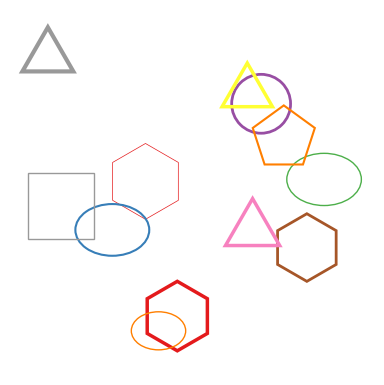[{"shape": "hexagon", "thickness": 2.5, "radius": 0.45, "center": [0.461, 0.179]}, {"shape": "hexagon", "thickness": 0.5, "radius": 0.49, "center": [0.378, 0.529]}, {"shape": "oval", "thickness": 1.5, "radius": 0.48, "center": [0.292, 0.403]}, {"shape": "oval", "thickness": 1, "radius": 0.48, "center": [0.842, 0.534]}, {"shape": "circle", "thickness": 2, "radius": 0.38, "center": [0.678, 0.73]}, {"shape": "pentagon", "thickness": 1.5, "radius": 0.42, "center": [0.737, 0.641]}, {"shape": "oval", "thickness": 1, "radius": 0.35, "center": [0.412, 0.141]}, {"shape": "triangle", "thickness": 2.5, "radius": 0.38, "center": [0.642, 0.761]}, {"shape": "hexagon", "thickness": 2, "radius": 0.44, "center": [0.797, 0.357]}, {"shape": "triangle", "thickness": 2.5, "radius": 0.41, "center": [0.656, 0.403]}, {"shape": "square", "thickness": 1, "radius": 0.43, "center": [0.158, 0.464]}, {"shape": "triangle", "thickness": 3, "radius": 0.38, "center": [0.124, 0.853]}]